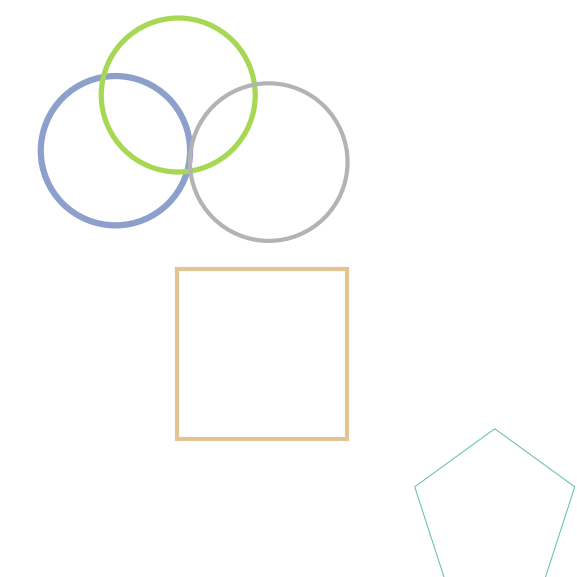[{"shape": "pentagon", "thickness": 0.5, "radius": 0.73, "center": [0.857, 0.111]}, {"shape": "circle", "thickness": 3, "radius": 0.65, "center": [0.2, 0.738]}, {"shape": "circle", "thickness": 2.5, "radius": 0.67, "center": [0.309, 0.835]}, {"shape": "square", "thickness": 2, "radius": 0.74, "center": [0.453, 0.386]}, {"shape": "circle", "thickness": 2, "radius": 0.68, "center": [0.465, 0.718]}]